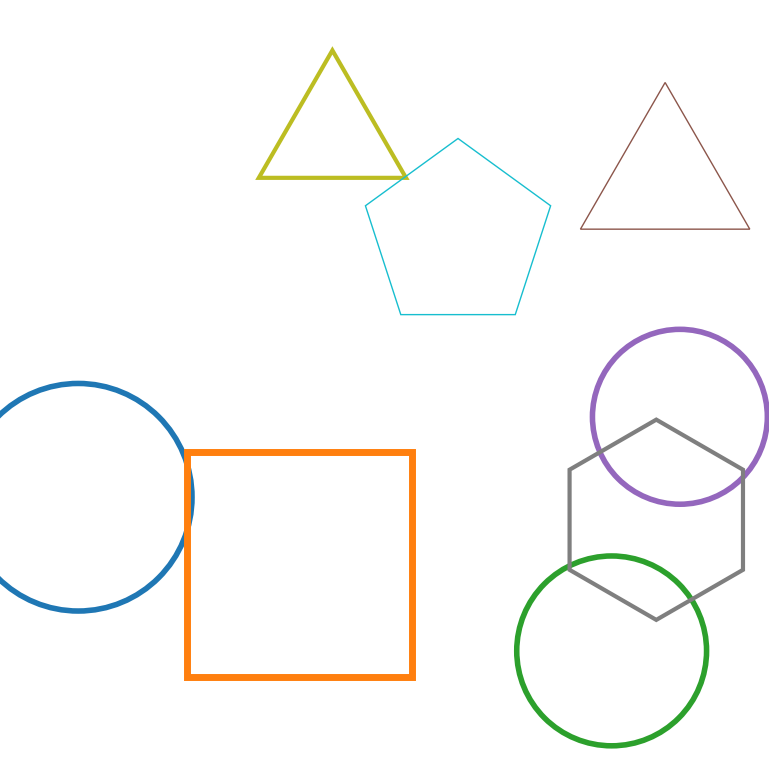[{"shape": "circle", "thickness": 2, "radius": 0.74, "center": [0.102, 0.354]}, {"shape": "square", "thickness": 2.5, "radius": 0.73, "center": [0.389, 0.267]}, {"shape": "circle", "thickness": 2, "radius": 0.62, "center": [0.794, 0.155]}, {"shape": "circle", "thickness": 2, "radius": 0.57, "center": [0.883, 0.459]}, {"shape": "triangle", "thickness": 0.5, "radius": 0.63, "center": [0.864, 0.766]}, {"shape": "hexagon", "thickness": 1.5, "radius": 0.65, "center": [0.852, 0.325]}, {"shape": "triangle", "thickness": 1.5, "radius": 0.55, "center": [0.432, 0.824]}, {"shape": "pentagon", "thickness": 0.5, "radius": 0.63, "center": [0.595, 0.694]}]